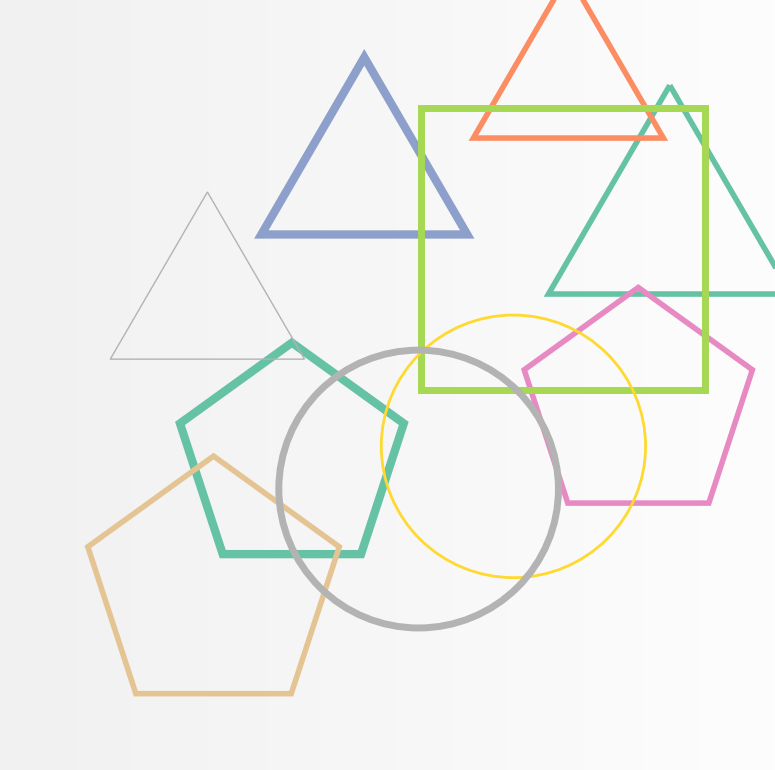[{"shape": "pentagon", "thickness": 3, "radius": 0.76, "center": [0.377, 0.403]}, {"shape": "triangle", "thickness": 2, "radius": 0.9, "center": [0.864, 0.709]}, {"shape": "triangle", "thickness": 2, "radius": 0.71, "center": [0.733, 0.891]}, {"shape": "triangle", "thickness": 3, "radius": 0.77, "center": [0.47, 0.772]}, {"shape": "pentagon", "thickness": 2, "radius": 0.77, "center": [0.824, 0.472]}, {"shape": "square", "thickness": 2.5, "radius": 0.91, "center": [0.727, 0.676]}, {"shape": "circle", "thickness": 1, "radius": 0.85, "center": [0.662, 0.42]}, {"shape": "pentagon", "thickness": 2, "radius": 0.85, "center": [0.276, 0.237]}, {"shape": "triangle", "thickness": 0.5, "radius": 0.72, "center": [0.268, 0.606]}, {"shape": "circle", "thickness": 2.5, "radius": 0.9, "center": [0.54, 0.365]}]